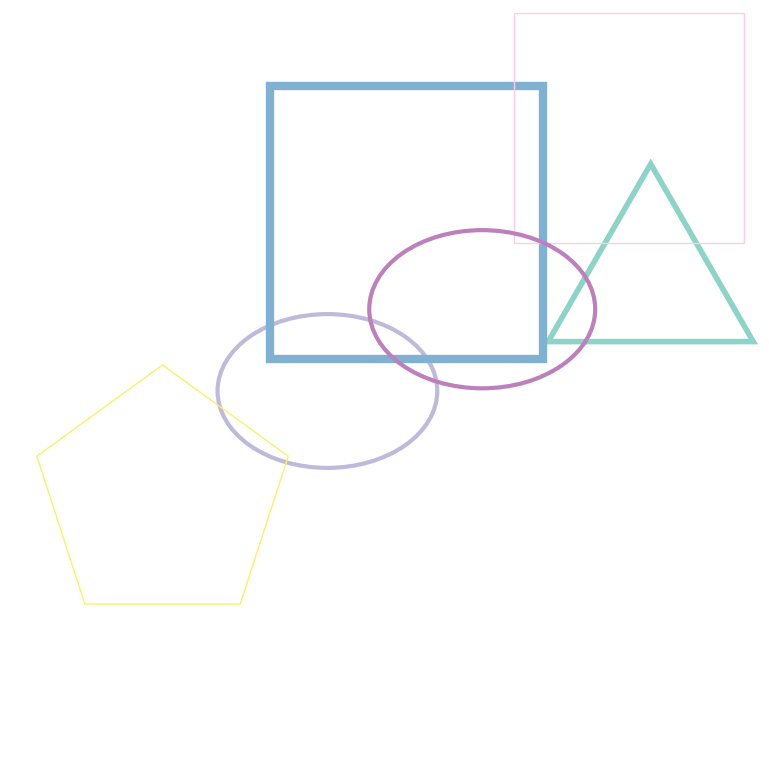[{"shape": "triangle", "thickness": 2, "radius": 0.77, "center": [0.845, 0.633]}, {"shape": "oval", "thickness": 1.5, "radius": 0.71, "center": [0.425, 0.492]}, {"shape": "square", "thickness": 3, "radius": 0.89, "center": [0.528, 0.711]}, {"shape": "square", "thickness": 0.5, "radius": 0.75, "center": [0.817, 0.834]}, {"shape": "oval", "thickness": 1.5, "radius": 0.73, "center": [0.626, 0.598]}, {"shape": "pentagon", "thickness": 0.5, "radius": 0.86, "center": [0.211, 0.354]}]